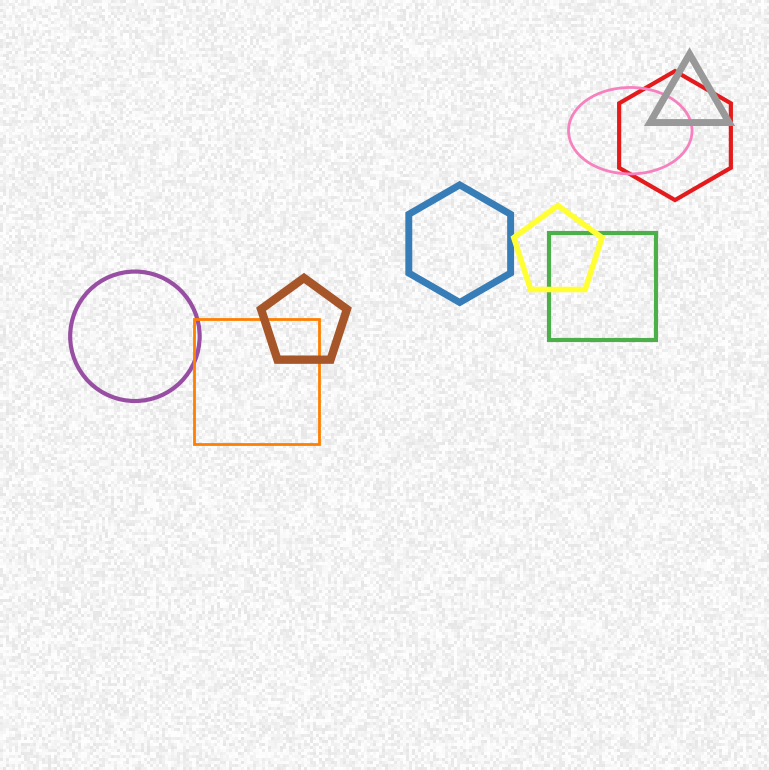[{"shape": "hexagon", "thickness": 1.5, "radius": 0.42, "center": [0.877, 0.824]}, {"shape": "hexagon", "thickness": 2.5, "radius": 0.38, "center": [0.597, 0.684]}, {"shape": "square", "thickness": 1.5, "radius": 0.35, "center": [0.782, 0.628]}, {"shape": "circle", "thickness": 1.5, "radius": 0.42, "center": [0.175, 0.563]}, {"shape": "square", "thickness": 1, "radius": 0.41, "center": [0.333, 0.505]}, {"shape": "pentagon", "thickness": 2, "radius": 0.3, "center": [0.725, 0.673]}, {"shape": "pentagon", "thickness": 3, "radius": 0.29, "center": [0.395, 0.58]}, {"shape": "oval", "thickness": 1, "radius": 0.4, "center": [0.819, 0.83]}, {"shape": "triangle", "thickness": 2.5, "radius": 0.3, "center": [0.896, 0.87]}]